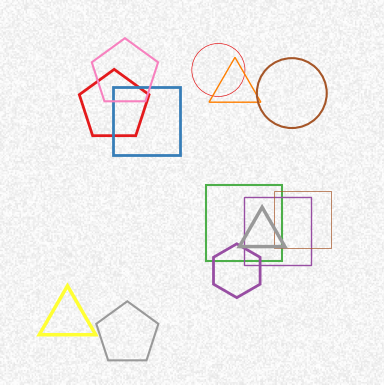[{"shape": "pentagon", "thickness": 2, "radius": 0.48, "center": [0.297, 0.725]}, {"shape": "circle", "thickness": 0.5, "radius": 0.34, "center": [0.567, 0.818]}, {"shape": "square", "thickness": 2, "radius": 0.44, "center": [0.381, 0.685]}, {"shape": "square", "thickness": 1.5, "radius": 0.49, "center": [0.634, 0.42]}, {"shape": "square", "thickness": 1, "radius": 0.44, "center": [0.721, 0.401]}, {"shape": "hexagon", "thickness": 2, "radius": 0.35, "center": [0.615, 0.297]}, {"shape": "triangle", "thickness": 1, "radius": 0.39, "center": [0.61, 0.773]}, {"shape": "triangle", "thickness": 2.5, "radius": 0.42, "center": [0.175, 0.173]}, {"shape": "circle", "thickness": 1.5, "radius": 0.45, "center": [0.758, 0.758]}, {"shape": "square", "thickness": 0.5, "radius": 0.37, "center": [0.786, 0.43]}, {"shape": "pentagon", "thickness": 1.5, "radius": 0.45, "center": [0.324, 0.81]}, {"shape": "pentagon", "thickness": 1.5, "radius": 0.42, "center": [0.331, 0.133]}, {"shape": "triangle", "thickness": 2.5, "radius": 0.34, "center": [0.681, 0.394]}]